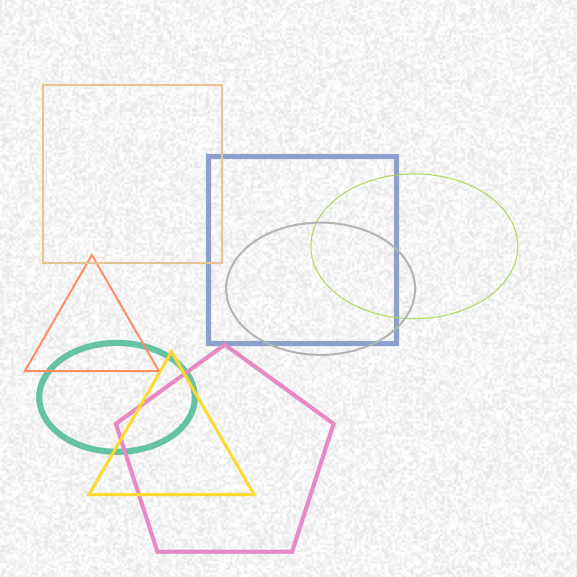[{"shape": "oval", "thickness": 3, "radius": 0.67, "center": [0.203, 0.311]}, {"shape": "triangle", "thickness": 1, "radius": 0.67, "center": [0.159, 0.424]}, {"shape": "square", "thickness": 2.5, "radius": 0.81, "center": [0.523, 0.567]}, {"shape": "pentagon", "thickness": 2, "radius": 0.99, "center": [0.389, 0.204]}, {"shape": "oval", "thickness": 0.5, "radius": 0.9, "center": [0.717, 0.573]}, {"shape": "triangle", "thickness": 1.5, "radius": 0.82, "center": [0.297, 0.225]}, {"shape": "square", "thickness": 1, "radius": 0.77, "center": [0.229, 0.698]}, {"shape": "oval", "thickness": 1, "radius": 0.82, "center": [0.555, 0.499]}]